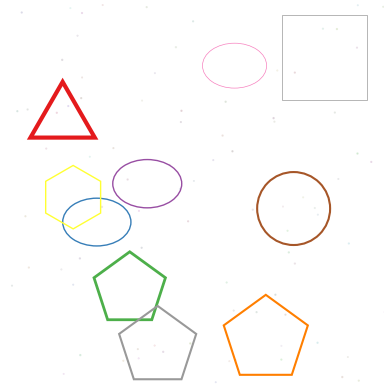[{"shape": "triangle", "thickness": 3, "radius": 0.48, "center": [0.163, 0.691]}, {"shape": "oval", "thickness": 1, "radius": 0.44, "center": [0.251, 0.423]}, {"shape": "pentagon", "thickness": 2, "radius": 0.49, "center": [0.337, 0.248]}, {"shape": "oval", "thickness": 1, "radius": 0.45, "center": [0.382, 0.523]}, {"shape": "pentagon", "thickness": 1.5, "radius": 0.57, "center": [0.69, 0.119]}, {"shape": "hexagon", "thickness": 1, "radius": 0.41, "center": [0.19, 0.488]}, {"shape": "circle", "thickness": 1.5, "radius": 0.47, "center": [0.763, 0.458]}, {"shape": "oval", "thickness": 0.5, "radius": 0.42, "center": [0.609, 0.829]}, {"shape": "pentagon", "thickness": 1.5, "radius": 0.53, "center": [0.41, 0.1]}, {"shape": "square", "thickness": 0.5, "radius": 0.55, "center": [0.842, 0.85]}]